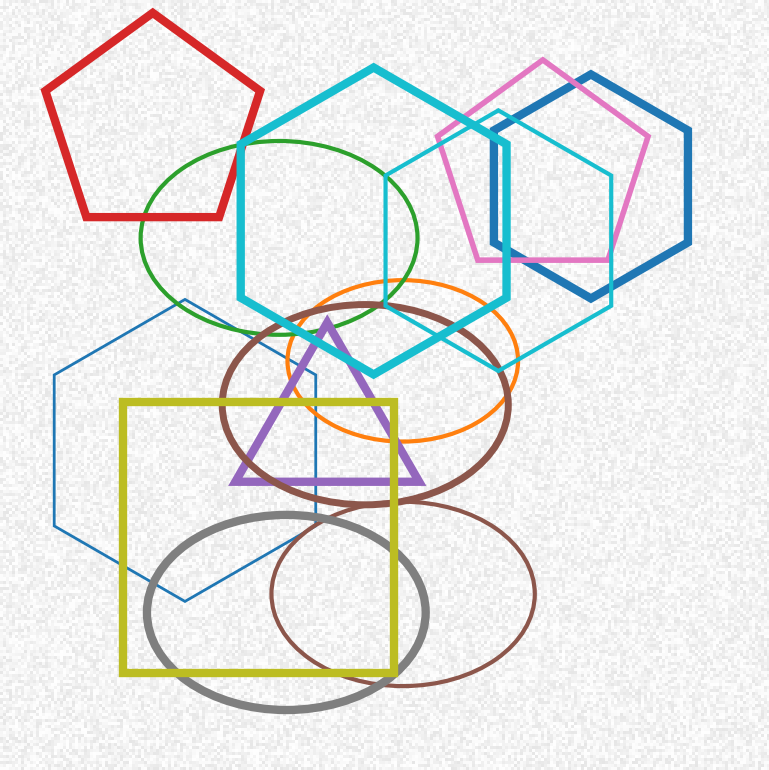[{"shape": "hexagon", "thickness": 3, "radius": 0.73, "center": [0.767, 0.758]}, {"shape": "hexagon", "thickness": 1, "radius": 0.98, "center": [0.24, 0.415]}, {"shape": "oval", "thickness": 1.5, "radius": 0.75, "center": [0.523, 0.531]}, {"shape": "oval", "thickness": 1.5, "radius": 0.9, "center": [0.362, 0.691]}, {"shape": "pentagon", "thickness": 3, "radius": 0.73, "center": [0.198, 0.837]}, {"shape": "triangle", "thickness": 3, "radius": 0.69, "center": [0.425, 0.443]}, {"shape": "oval", "thickness": 2.5, "radius": 0.93, "center": [0.474, 0.474]}, {"shape": "oval", "thickness": 1.5, "radius": 0.86, "center": [0.524, 0.229]}, {"shape": "pentagon", "thickness": 2, "radius": 0.72, "center": [0.705, 0.778]}, {"shape": "oval", "thickness": 3, "radius": 0.9, "center": [0.372, 0.205]}, {"shape": "square", "thickness": 3, "radius": 0.88, "center": [0.335, 0.302]}, {"shape": "hexagon", "thickness": 1.5, "radius": 0.85, "center": [0.647, 0.687]}, {"shape": "hexagon", "thickness": 3, "radius": 1.0, "center": [0.485, 0.713]}]